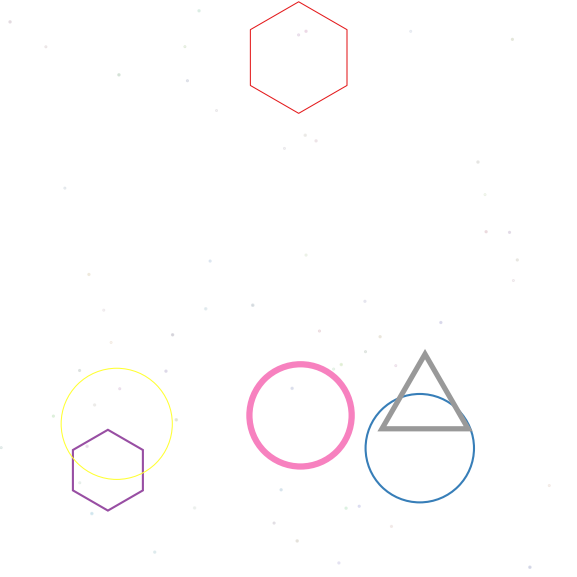[{"shape": "hexagon", "thickness": 0.5, "radius": 0.48, "center": [0.517, 0.899]}, {"shape": "circle", "thickness": 1, "radius": 0.47, "center": [0.727, 0.223]}, {"shape": "hexagon", "thickness": 1, "radius": 0.35, "center": [0.187, 0.185]}, {"shape": "circle", "thickness": 0.5, "radius": 0.48, "center": [0.202, 0.265]}, {"shape": "circle", "thickness": 3, "radius": 0.44, "center": [0.52, 0.28]}, {"shape": "triangle", "thickness": 2.5, "radius": 0.43, "center": [0.736, 0.3]}]